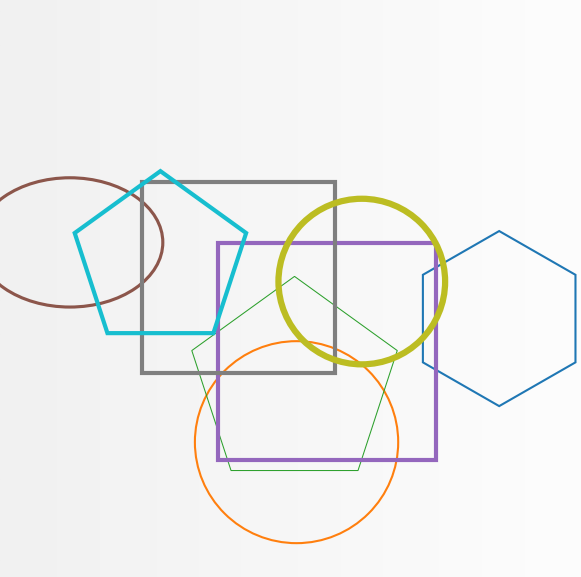[{"shape": "hexagon", "thickness": 1, "radius": 0.76, "center": [0.859, 0.447]}, {"shape": "circle", "thickness": 1, "radius": 0.87, "center": [0.51, 0.233]}, {"shape": "pentagon", "thickness": 0.5, "radius": 0.93, "center": [0.507, 0.335]}, {"shape": "square", "thickness": 2, "radius": 0.94, "center": [0.563, 0.39]}, {"shape": "oval", "thickness": 1.5, "radius": 0.8, "center": [0.12, 0.579]}, {"shape": "square", "thickness": 2, "radius": 0.83, "center": [0.41, 0.519]}, {"shape": "circle", "thickness": 3, "radius": 0.72, "center": [0.622, 0.512]}, {"shape": "pentagon", "thickness": 2, "radius": 0.78, "center": [0.276, 0.548]}]